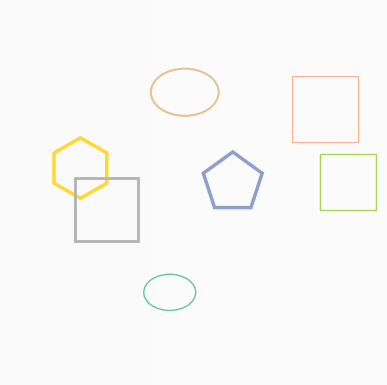[{"shape": "oval", "thickness": 1, "radius": 0.34, "center": [0.438, 0.241]}, {"shape": "square", "thickness": 0.5, "radius": 0.42, "center": [0.839, 0.717]}, {"shape": "pentagon", "thickness": 2.5, "radius": 0.4, "center": [0.601, 0.525]}, {"shape": "square", "thickness": 1, "radius": 0.36, "center": [0.898, 0.527]}, {"shape": "hexagon", "thickness": 2.5, "radius": 0.39, "center": [0.207, 0.564]}, {"shape": "oval", "thickness": 1.5, "radius": 0.44, "center": [0.477, 0.76]}, {"shape": "square", "thickness": 2, "radius": 0.41, "center": [0.275, 0.456]}]